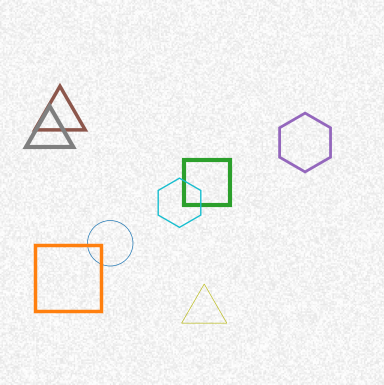[{"shape": "circle", "thickness": 0.5, "radius": 0.3, "center": [0.286, 0.368]}, {"shape": "square", "thickness": 2.5, "radius": 0.43, "center": [0.177, 0.279]}, {"shape": "square", "thickness": 3, "radius": 0.29, "center": [0.538, 0.527]}, {"shape": "hexagon", "thickness": 2, "radius": 0.38, "center": [0.792, 0.63]}, {"shape": "triangle", "thickness": 2.5, "radius": 0.38, "center": [0.156, 0.7]}, {"shape": "triangle", "thickness": 3, "radius": 0.35, "center": [0.129, 0.654]}, {"shape": "triangle", "thickness": 0.5, "radius": 0.34, "center": [0.53, 0.195]}, {"shape": "hexagon", "thickness": 1, "radius": 0.32, "center": [0.466, 0.473]}]